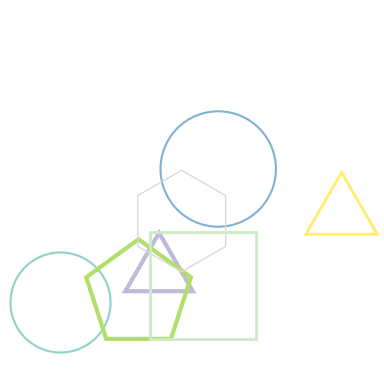[{"shape": "circle", "thickness": 1.5, "radius": 0.65, "center": [0.157, 0.214]}, {"shape": "triangle", "thickness": 3, "radius": 0.51, "center": [0.413, 0.294]}, {"shape": "circle", "thickness": 1.5, "radius": 0.75, "center": [0.567, 0.561]}, {"shape": "pentagon", "thickness": 3, "radius": 0.72, "center": [0.36, 0.235]}, {"shape": "hexagon", "thickness": 1, "radius": 0.66, "center": [0.472, 0.426]}, {"shape": "square", "thickness": 2, "radius": 0.69, "center": [0.527, 0.258]}, {"shape": "triangle", "thickness": 2, "radius": 0.54, "center": [0.887, 0.445]}]